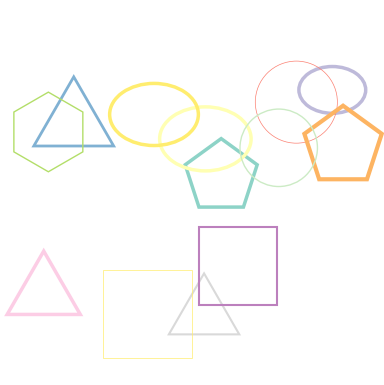[{"shape": "pentagon", "thickness": 2.5, "radius": 0.49, "center": [0.575, 0.542]}, {"shape": "oval", "thickness": 2.5, "radius": 0.59, "center": [0.533, 0.639]}, {"shape": "oval", "thickness": 2.5, "radius": 0.43, "center": [0.863, 0.766]}, {"shape": "circle", "thickness": 0.5, "radius": 0.53, "center": [0.77, 0.735]}, {"shape": "triangle", "thickness": 2, "radius": 0.6, "center": [0.192, 0.681]}, {"shape": "pentagon", "thickness": 3, "radius": 0.53, "center": [0.891, 0.62]}, {"shape": "hexagon", "thickness": 1, "radius": 0.52, "center": [0.126, 0.657]}, {"shape": "triangle", "thickness": 2.5, "radius": 0.55, "center": [0.114, 0.238]}, {"shape": "triangle", "thickness": 1.5, "radius": 0.53, "center": [0.53, 0.184]}, {"shape": "square", "thickness": 1.5, "radius": 0.51, "center": [0.618, 0.31]}, {"shape": "circle", "thickness": 1, "radius": 0.5, "center": [0.724, 0.616]}, {"shape": "oval", "thickness": 2.5, "radius": 0.58, "center": [0.4, 0.703]}, {"shape": "square", "thickness": 0.5, "radius": 0.58, "center": [0.383, 0.185]}]